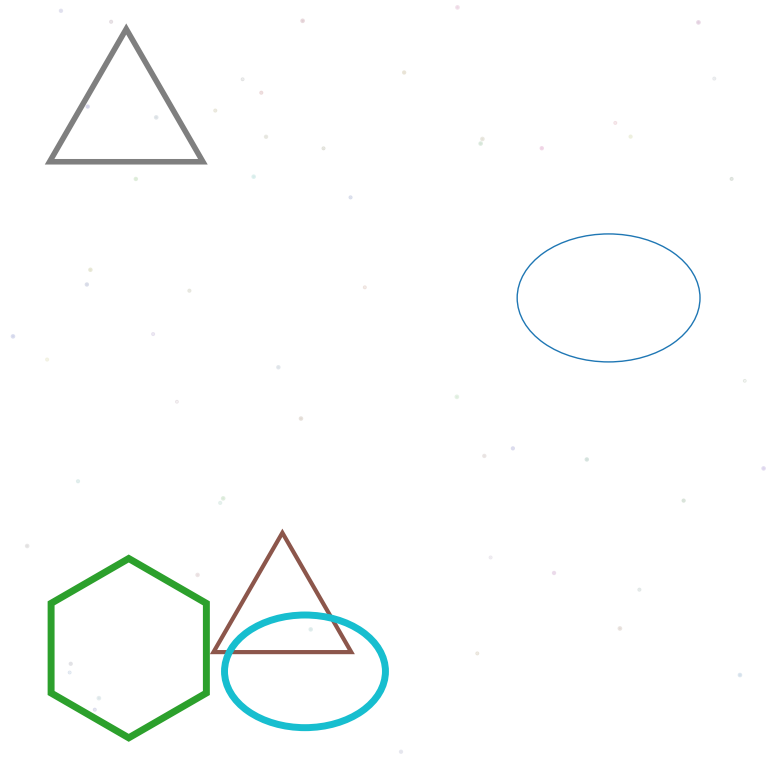[{"shape": "oval", "thickness": 0.5, "radius": 0.59, "center": [0.79, 0.613]}, {"shape": "hexagon", "thickness": 2.5, "radius": 0.58, "center": [0.167, 0.158]}, {"shape": "triangle", "thickness": 1.5, "radius": 0.52, "center": [0.367, 0.205]}, {"shape": "triangle", "thickness": 2, "radius": 0.57, "center": [0.164, 0.847]}, {"shape": "oval", "thickness": 2.5, "radius": 0.52, "center": [0.396, 0.128]}]